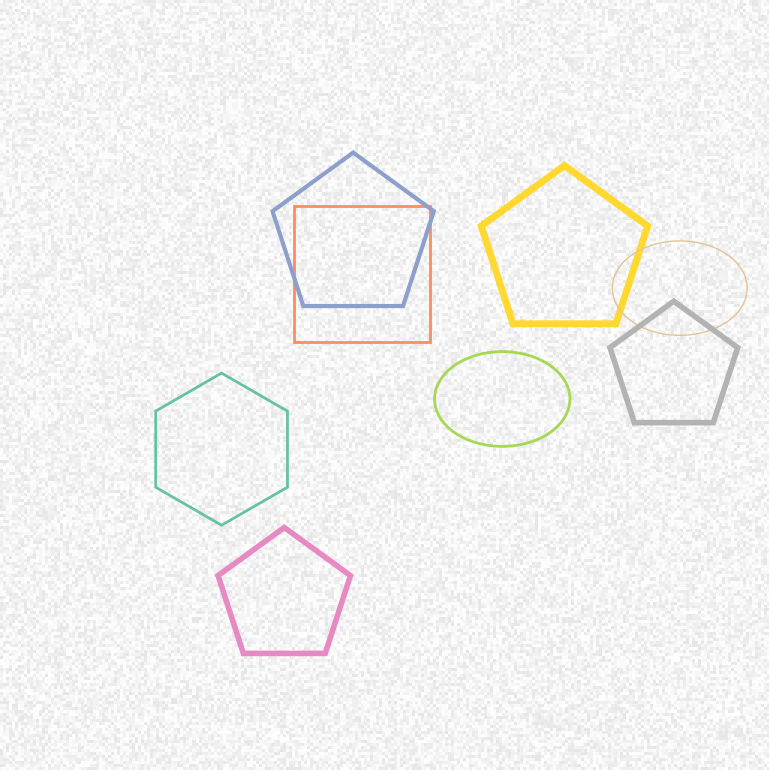[{"shape": "hexagon", "thickness": 1, "radius": 0.49, "center": [0.288, 0.417]}, {"shape": "square", "thickness": 1, "radius": 0.44, "center": [0.47, 0.644]}, {"shape": "pentagon", "thickness": 1.5, "radius": 0.55, "center": [0.459, 0.692]}, {"shape": "pentagon", "thickness": 2, "radius": 0.45, "center": [0.369, 0.225]}, {"shape": "oval", "thickness": 1, "radius": 0.44, "center": [0.652, 0.482]}, {"shape": "pentagon", "thickness": 2.5, "radius": 0.57, "center": [0.733, 0.671]}, {"shape": "oval", "thickness": 0.5, "radius": 0.44, "center": [0.883, 0.626]}, {"shape": "pentagon", "thickness": 2, "radius": 0.44, "center": [0.875, 0.522]}]